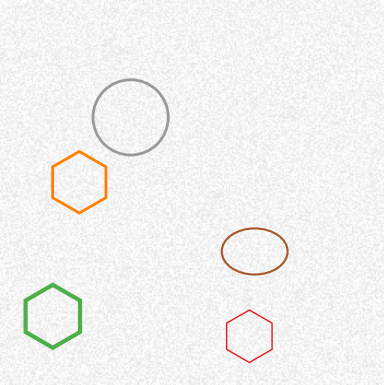[{"shape": "hexagon", "thickness": 1, "radius": 0.34, "center": [0.648, 0.127]}, {"shape": "hexagon", "thickness": 3, "radius": 0.41, "center": [0.137, 0.179]}, {"shape": "hexagon", "thickness": 2, "radius": 0.4, "center": [0.206, 0.527]}, {"shape": "oval", "thickness": 1.5, "radius": 0.43, "center": [0.661, 0.347]}, {"shape": "circle", "thickness": 2, "radius": 0.49, "center": [0.339, 0.695]}]